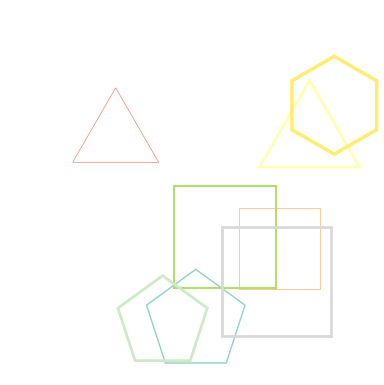[{"shape": "pentagon", "thickness": 1, "radius": 0.67, "center": [0.509, 0.166]}, {"shape": "triangle", "thickness": 2, "radius": 0.75, "center": [0.804, 0.641]}, {"shape": "triangle", "thickness": 0.5, "radius": 0.64, "center": [0.3, 0.643]}, {"shape": "square", "thickness": 0.5, "radius": 0.53, "center": [0.726, 0.355]}, {"shape": "square", "thickness": 1.5, "radius": 0.66, "center": [0.584, 0.384]}, {"shape": "square", "thickness": 2, "radius": 0.7, "center": [0.718, 0.269]}, {"shape": "pentagon", "thickness": 2, "radius": 0.61, "center": [0.422, 0.162]}, {"shape": "hexagon", "thickness": 2.5, "radius": 0.64, "center": [0.868, 0.727]}]